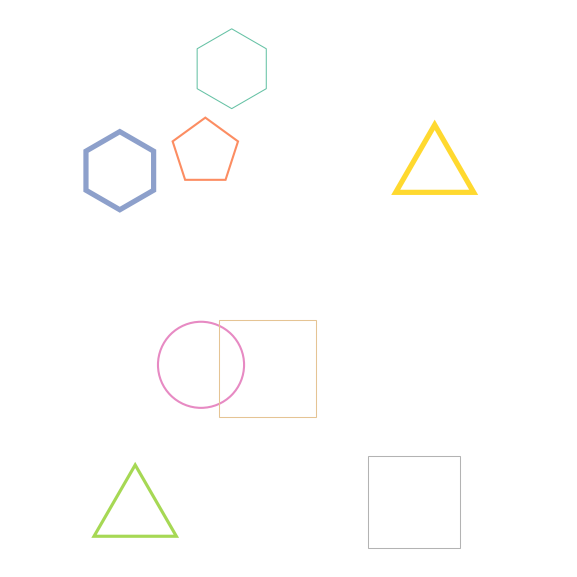[{"shape": "hexagon", "thickness": 0.5, "radius": 0.35, "center": [0.401, 0.88]}, {"shape": "pentagon", "thickness": 1, "radius": 0.3, "center": [0.356, 0.736]}, {"shape": "hexagon", "thickness": 2.5, "radius": 0.34, "center": [0.207, 0.704]}, {"shape": "circle", "thickness": 1, "radius": 0.37, "center": [0.348, 0.367]}, {"shape": "triangle", "thickness": 1.5, "radius": 0.41, "center": [0.234, 0.112]}, {"shape": "triangle", "thickness": 2.5, "radius": 0.39, "center": [0.753, 0.705]}, {"shape": "square", "thickness": 0.5, "radius": 0.42, "center": [0.463, 0.361]}, {"shape": "square", "thickness": 0.5, "radius": 0.4, "center": [0.717, 0.129]}]